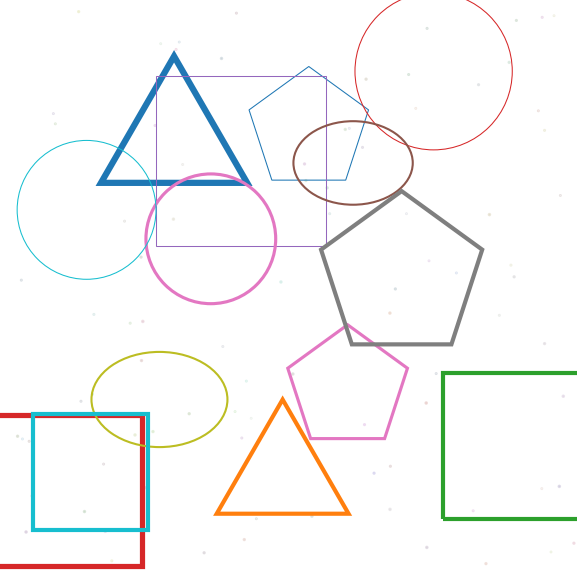[{"shape": "pentagon", "thickness": 0.5, "radius": 0.54, "center": [0.535, 0.775]}, {"shape": "triangle", "thickness": 3, "radius": 0.73, "center": [0.301, 0.756]}, {"shape": "triangle", "thickness": 2, "radius": 0.66, "center": [0.489, 0.175]}, {"shape": "square", "thickness": 2, "radius": 0.63, "center": [0.894, 0.227]}, {"shape": "circle", "thickness": 0.5, "radius": 0.68, "center": [0.751, 0.876]}, {"shape": "square", "thickness": 2.5, "radius": 0.65, "center": [0.115, 0.149]}, {"shape": "square", "thickness": 0.5, "radius": 0.74, "center": [0.418, 0.721]}, {"shape": "oval", "thickness": 1, "radius": 0.52, "center": [0.611, 0.717]}, {"shape": "pentagon", "thickness": 1.5, "radius": 0.54, "center": [0.602, 0.328]}, {"shape": "circle", "thickness": 1.5, "radius": 0.56, "center": [0.365, 0.586]}, {"shape": "pentagon", "thickness": 2, "radius": 0.73, "center": [0.695, 0.522]}, {"shape": "oval", "thickness": 1, "radius": 0.59, "center": [0.276, 0.307]}, {"shape": "circle", "thickness": 0.5, "radius": 0.6, "center": [0.15, 0.636]}, {"shape": "square", "thickness": 2, "radius": 0.5, "center": [0.157, 0.181]}]